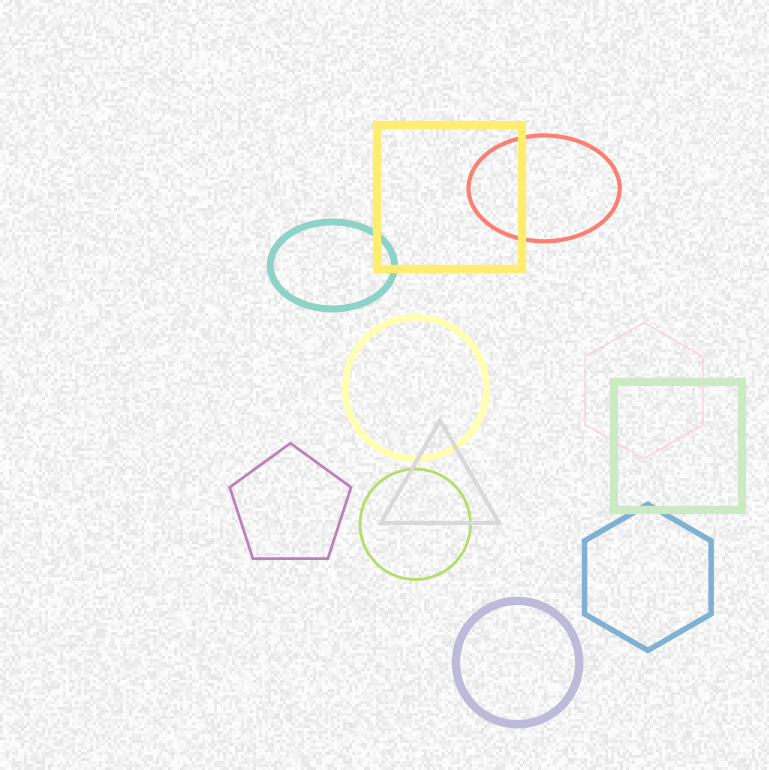[{"shape": "oval", "thickness": 2.5, "radius": 0.4, "center": [0.432, 0.655]}, {"shape": "circle", "thickness": 2.5, "radius": 0.46, "center": [0.54, 0.496]}, {"shape": "circle", "thickness": 3, "radius": 0.4, "center": [0.672, 0.14]}, {"shape": "oval", "thickness": 1.5, "radius": 0.49, "center": [0.707, 0.755]}, {"shape": "hexagon", "thickness": 2, "radius": 0.47, "center": [0.841, 0.25]}, {"shape": "circle", "thickness": 1, "radius": 0.36, "center": [0.539, 0.319]}, {"shape": "hexagon", "thickness": 0.5, "radius": 0.44, "center": [0.836, 0.493]}, {"shape": "triangle", "thickness": 1.5, "radius": 0.44, "center": [0.571, 0.365]}, {"shape": "pentagon", "thickness": 1, "radius": 0.41, "center": [0.377, 0.342]}, {"shape": "square", "thickness": 3, "radius": 0.41, "center": [0.88, 0.421]}, {"shape": "square", "thickness": 3, "radius": 0.47, "center": [0.584, 0.744]}]